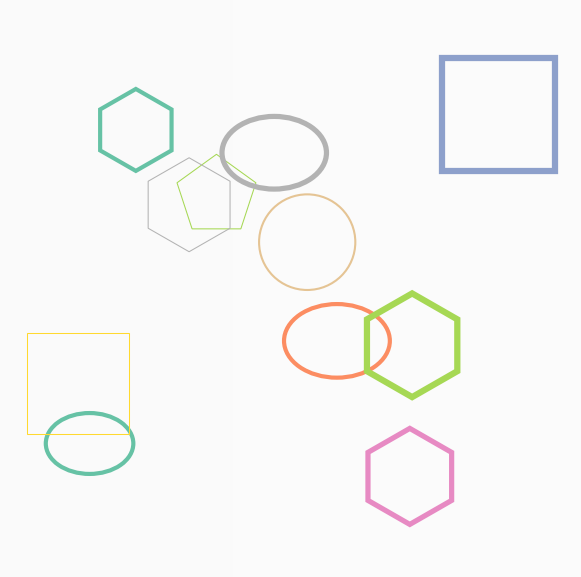[{"shape": "oval", "thickness": 2, "radius": 0.38, "center": [0.154, 0.231]}, {"shape": "hexagon", "thickness": 2, "radius": 0.35, "center": [0.234, 0.774]}, {"shape": "oval", "thickness": 2, "radius": 0.46, "center": [0.58, 0.409]}, {"shape": "square", "thickness": 3, "radius": 0.49, "center": [0.858, 0.801]}, {"shape": "hexagon", "thickness": 2.5, "radius": 0.42, "center": [0.705, 0.174]}, {"shape": "pentagon", "thickness": 0.5, "radius": 0.36, "center": [0.372, 0.661]}, {"shape": "hexagon", "thickness": 3, "radius": 0.45, "center": [0.709, 0.401]}, {"shape": "square", "thickness": 0.5, "radius": 0.44, "center": [0.134, 0.336]}, {"shape": "circle", "thickness": 1, "radius": 0.41, "center": [0.529, 0.58]}, {"shape": "hexagon", "thickness": 0.5, "radius": 0.41, "center": [0.325, 0.645]}, {"shape": "oval", "thickness": 2.5, "radius": 0.45, "center": [0.472, 0.735]}]